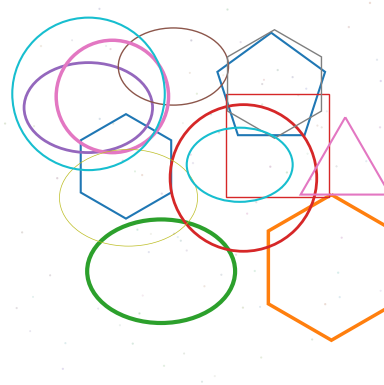[{"shape": "pentagon", "thickness": 1.5, "radius": 0.74, "center": [0.705, 0.768]}, {"shape": "hexagon", "thickness": 1.5, "radius": 0.68, "center": [0.327, 0.568]}, {"shape": "hexagon", "thickness": 2.5, "radius": 0.95, "center": [0.861, 0.305]}, {"shape": "oval", "thickness": 3, "radius": 0.96, "center": [0.419, 0.296]}, {"shape": "circle", "thickness": 2, "radius": 0.95, "center": [0.632, 0.538]}, {"shape": "square", "thickness": 1, "radius": 0.67, "center": [0.722, 0.623]}, {"shape": "oval", "thickness": 2, "radius": 0.83, "center": [0.229, 0.721]}, {"shape": "oval", "thickness": 1, "radius": 0.72, "center": [0.45, 0.827]}, {"shape": "circle", "thickness": 2.5, "radius": 0.73, "center": [0.292, 0.749]}, {"shape": "triangle", "thickness": 1.5, "radius": 0.67, "center": [0.897, 0.562]}, {"shape": "hexagon", "thickness": 1, "radius": 0.7, "center": [0.713, 0.782]}, {"shape": "oval", "thickness": 0.5, "radius": 0.9, "center": [0.334, 0.486]}, {"shape": "circle", "thickness": 1.5, "radius": 0.99, "center": [0.23, 0.756]}, {"shape": "oval", "thickness": 1.5, "radius": 0.69, "center": [0.623, 0.572]}]